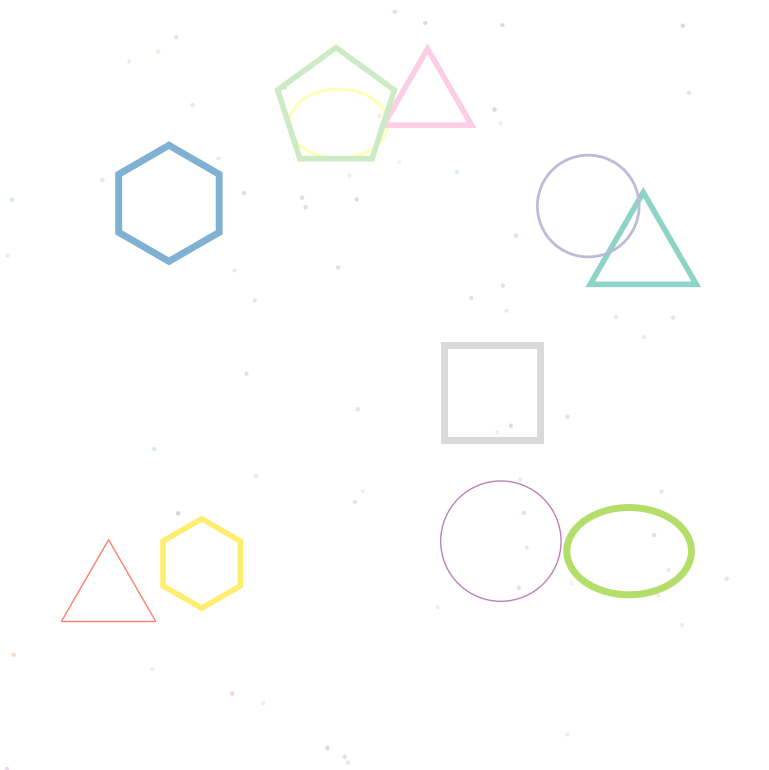[{"shape": "triangle", "thickness": 2, "radius": 0.4, "center": [0.835, 0.671]}, {"shape": "oval", "thickness": 1, "radius": 0.32, "center": [0.439, 0.839]}, {"shape": "circle", "thickness": 1, "radius": 0.33, "center": [0.764, 0.732]}, {"shape": "triangle", "thickness": 0.5, "radius": 0.35, "center": [0.141, 0.228]}, {"shape": "hexagon", "thickness": 2.5, "radius": 0.38, "center": [0.219, 0.736]}, {"shape": "oval", "thickness": 2.5, "radius": 0.4, "center": [0.817, 0.284]}, {"shape": "triangle", "thickness": 2, "radius": 0.33, "center": [0.555, 0.871]}, {"shape": "square", "thickness": 2.5, "radius": 0.31, "center": [0.639, 0.491]}, {"shape": "circle", "thickness": 0.5, "radius": 0.39, "center": [0.65, 0.297]}, {"shape": "pentagon", "thickness": 2, "radius": 0.4, "center": [0.436, 0.858]}, {"shape": "hexagon", "thickness": 2, "radius": 0.29, "center": [0.262, 0.268]}]